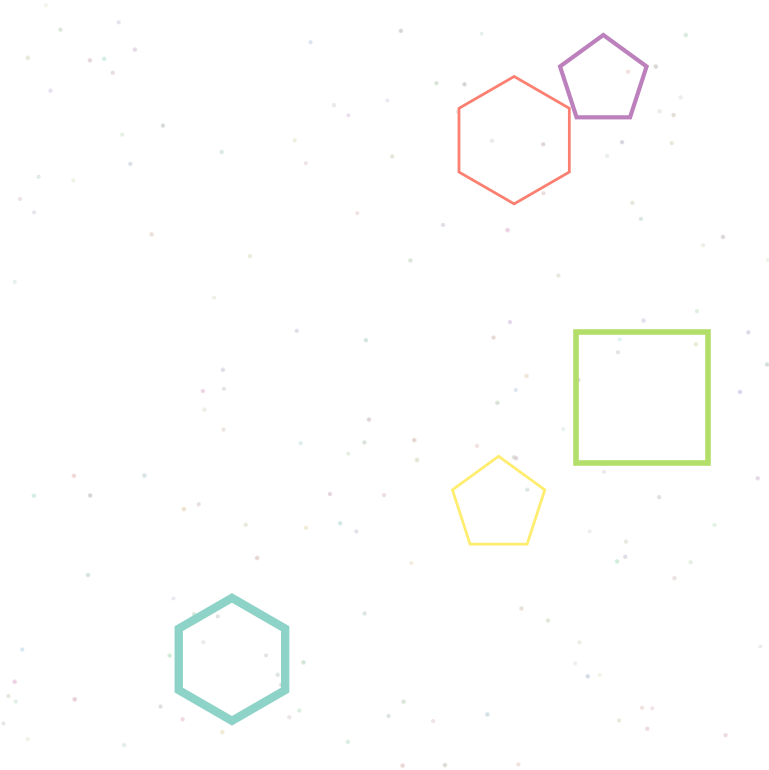[{"shape": "hexagon", "thickness": 3, "radius": 0.4, "center": [0.301, 0.144]}, {"shape": "hexagon", "thickness": 1, "radius": 0.41, "center": [0.668, 0.818]}, {"shape": "square", "thickness": 2, "radius": 0.43, "center": [0.834, 0.484]}, {"shape": "pentagon", "thickness": 1.5, "radius": 0.3, "center": [0.784, 0.895]}, {"shape": "pentagon", "thickness": 1, "radius": 0.32, "center": [0.648, 0.344]}]